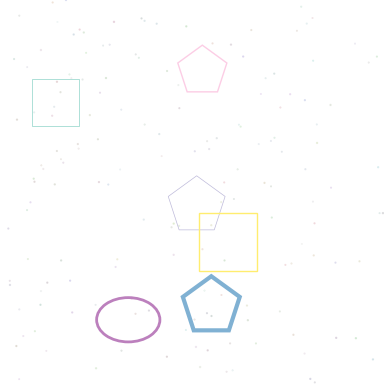[{"shape": "square", "thickness": 0.5, "radius": 0.3, "center": [0.144, 0.733]}, {"shape": "pentagon", "thickness": 0.5, "radius": 0.39, "center": [0.511, 0.466]}, {"shape": "pentagon", "thickness": 3, "radius": 0.39, "center": [0.549, 0.205]}, {"shape": "pentagon", "thickness": 1, "radius": 0.34, "center": [0.526, 0.816]}, {"shape": "oval", "thickness": 2, "radius": 0.41, "center": [0.333, 0.169]}, {"shape": "square", "thickness": 1, "radius": 0.38, "center": [0.592, 0.372]}]